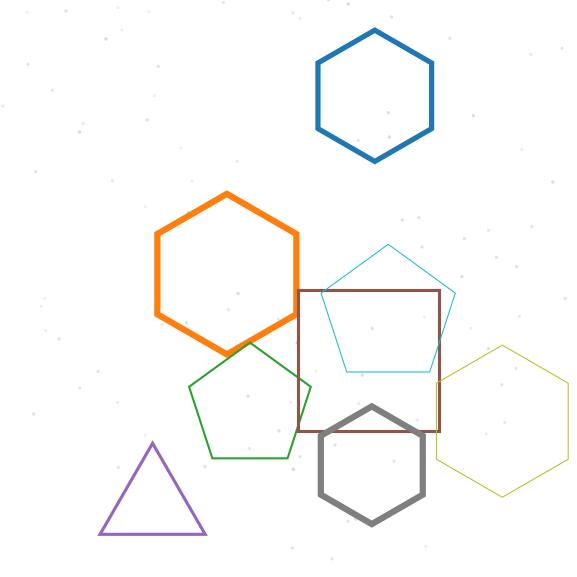[{"shape": "hexagon", "thickness": 2.5, "radius": 0.57, "center": [0.649, 0.833]}, {"shape": "hexagon", "thickness": 3, "radius": 0.69, "center": [0.393, 0.524]}, {"shape": "pentagon", "thickness": 1, "radius": 0.55, "center": [0.433, 0.295]}, {"shape": "triangle", "thickness": 1.5, "radius": 0.53, "center": [0.264, 0.126]}, {"shape": "square", "thickness": 1.5, "radius": 0.61, "center": [0.638, 0.375]}, {"shape": "hexagon", "thickness": 3, "radius": 0.51, "center": [0.644, 0.194]}, {"shape": "hexagon", "thickness": 0.5, "radius": 0.66, "center": [0.87, 0.27]}, {"shape": "pentagon", "thickness": 0.5, "radius": 0.61, "center": [0.672, 0.454]}]